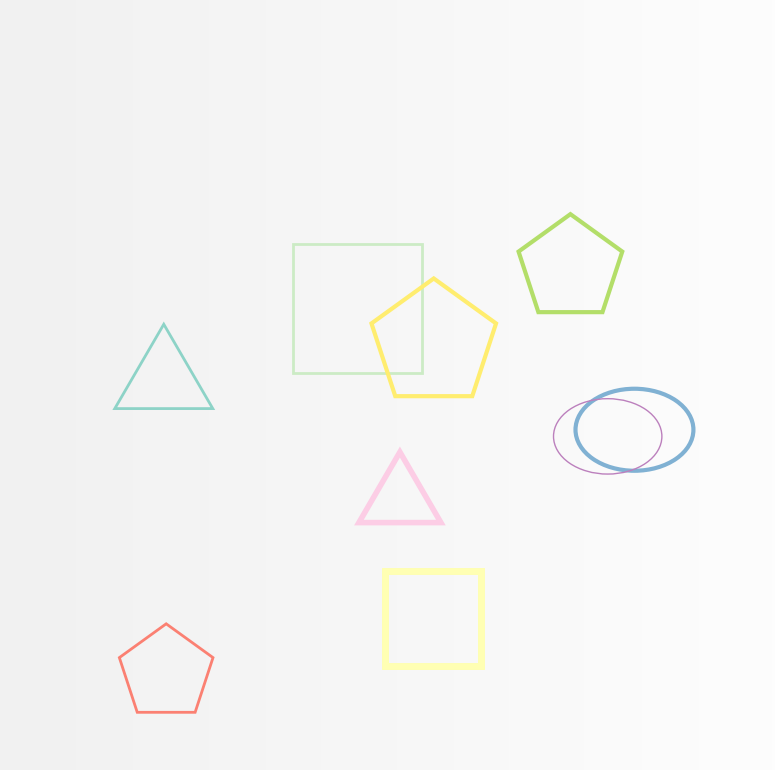[{"shape": "triangle", "thickness": 1, "radius": 0.37, "center": [0.211, 0.506]}, {"shape": "square", "thickness": 2.5, "radius": 0.31, "center": [0.559, 0.196]}, {"shape": "pentagon", "thickness": 1, "radius": 0.32, "center": [0.214, 0.126]}, {"shape": "oval", "thickness": 1.5, "radius": 0.38, "center": [0.819, 0.442]}, {"shape": "pentagon", "thickness": 1.5, "radius": 0.35, "center": [0.736, 0.652]}, {"shape": "triangle", "thickness": 2, "radius": 0.31, "center": [0.516, 0.352]}, {"shape": "oval", "thickness": 0.5, "radius": 0.35, "center": [0.784, 0.433]}, {"shape": "square", "thickness": 1, "radius": 0.42, "center": [0.461, 0.6]}, {"shape": "pentagon", "thickness": 1.5, "radius": 0.42, "center": [0.56, 0.554]}]